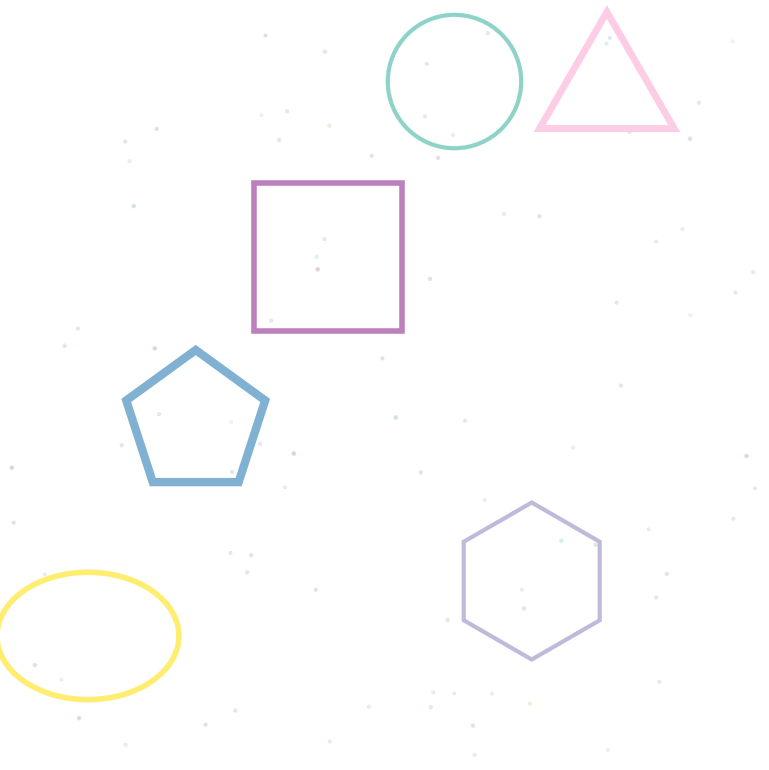[{"shape": "circle", "thickness": 1.5, "radius": 0.43, "center": [0.59, 0.894]}, {"shape": "hexagon", "thickness": 1.5, "radius": 0.51, "center": [0.691, 0.245]}, {"shape": "pentagon", "thickness": 3, "radius": 0.47, "center": [0.254, 0.451]}, {"shape": "triangle", "thickness": 2.5, "radius": 0.5, "center": [0.788, 0.884]}, {"shape": "square", "thickness": 2, "radius": 0.48, "center": [0.426, 0.666]}, {"shape": "oval", "thickness": 2, "radius": 0.59, "center": [0.114, 0.174]}]